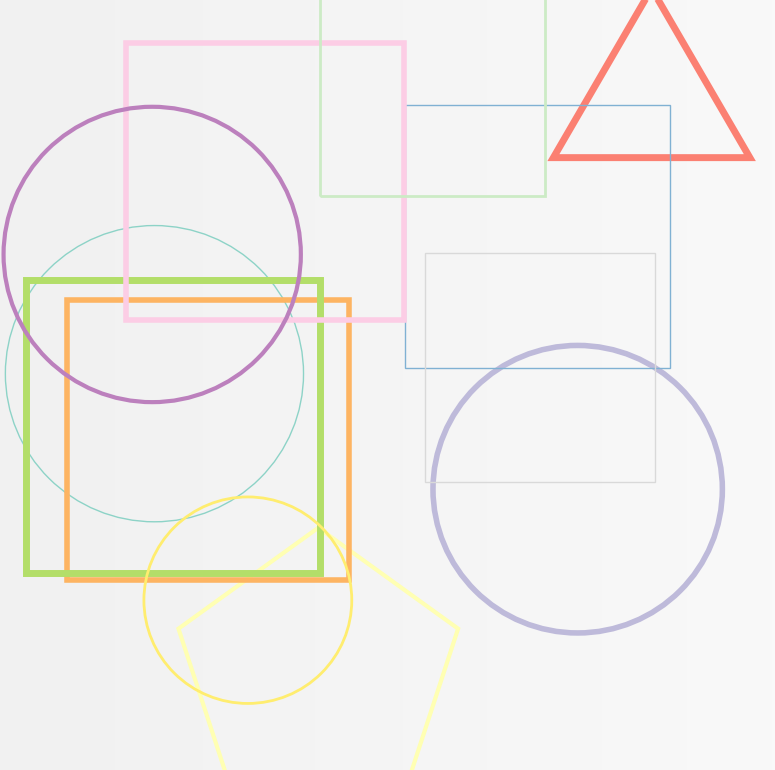[{"shape": "circle", "thickness": 0.5, "radius": 0.96, "center": [0.199, 0.515]}, {"shape": "pentagon", "thickness": 1.5, "radius": 0.95, "center": [0.411, 0.125]}, {"shape": "circle", "thickness": 2, "radius": 0.93, "center": [0.745, 0.365]}, {"shape": "triangle", "thickness": 2.5, "radius": 0.73, "center": [0.841, 0.868]}, {"shape": "square", "thickness": 0.5, "radius": 0.85, "center": [0.694, 0.693]}, {"shape": "square", "thickness": 2, "radius": 0.91, "center": [0.268, 0.429]}, {"shape": "square", "thickness": 2.5, "radius": 0.95, "center": [0.223, 0.447]}, {"shape": "square", "thickness": 2, "radius": 0.9, "center": [0.342, 0.764]}, {"shape": "square", "thickness": 0.5, "radius": 0.74, "center": [0.697, 0.522]}, {"shape": "circle", "thickness": 1.5, "radius": 0.96, "center": [0.196, 0.67]}, {"shape": "square", "thickness": 1, "radius": 0.73, "center": [0.558, 0.891]}, {"shape": "circle", "thickness": 1, "radius": 0.67, "center": [0.32, 0.221]}]